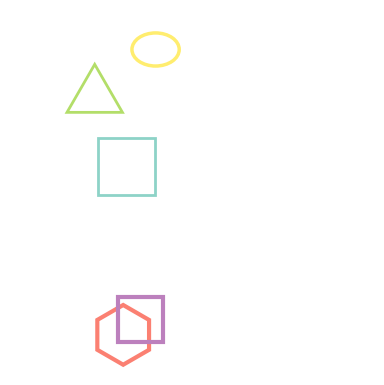[{"shape": "square", "thickness": 2, "radius": 0.37, "center": [0.329, 0.567]}, {"shape": "hexagon", "thickness": 3, "radius": 0.39, "center": [0.32, 0.13]}, {"shape": "triangle", "thickness": 2, "radius": 0.42, "center": [0.246, 0.75]}, {"shape": "square", "thickness": 3, "radius": 0.29, "center": [0.365, 0.17]}, {"shape": "oval", "thickness": 2.5, "radius": 0.31, "center": [0.404, 0.871]}]